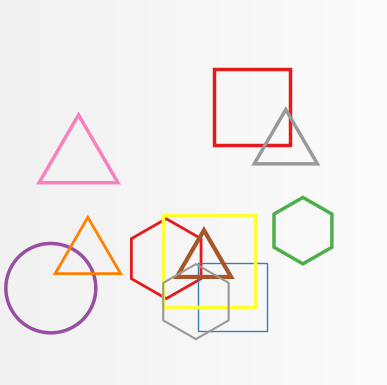[{"shape": "hexagon", "thickness": 2, "radius": 0.52, "center": [0.429, 0.328]}, {"shape": "square", "thickness": 2.5, "radius": 0.49, "center": [0.65, 0.721]}, {"shape": "square", "thickness": 1, "radius": 0.44, "center": [0.6, 0.228]}, {"shape": "hexagon", "thickness": 2.5, "radius": 0.43, "center": [0.782, 0.401]}, {"shape": "circle", "thickness": 2.5, "radius": 0.58, "center": [0.131, 0.252]}, {"shape": "triangle", "thickness": 2, "radius": 0.49, "center": [0.227, 0.338]}, {"shape": "square", "thickness": 2.5, "radius": 0.59, "center": [0.539, 0.321]}, {"shape": "triangle", "thickness": 3, "radius": 0.4, "center": [0.526, 0.321]}, {"shape": "triangle", "thickness": 2.5, "radius": 0.59, "center": [0.203, 0.584]}, {"shape": "hexagon", "thickness": 1.5, "radius": 0.49, "center": [0.506, 0.217]}, {"shape": "triangle", "thickness": 2.5, "radius": 0.47, "center": [0.738, 0.621]}]